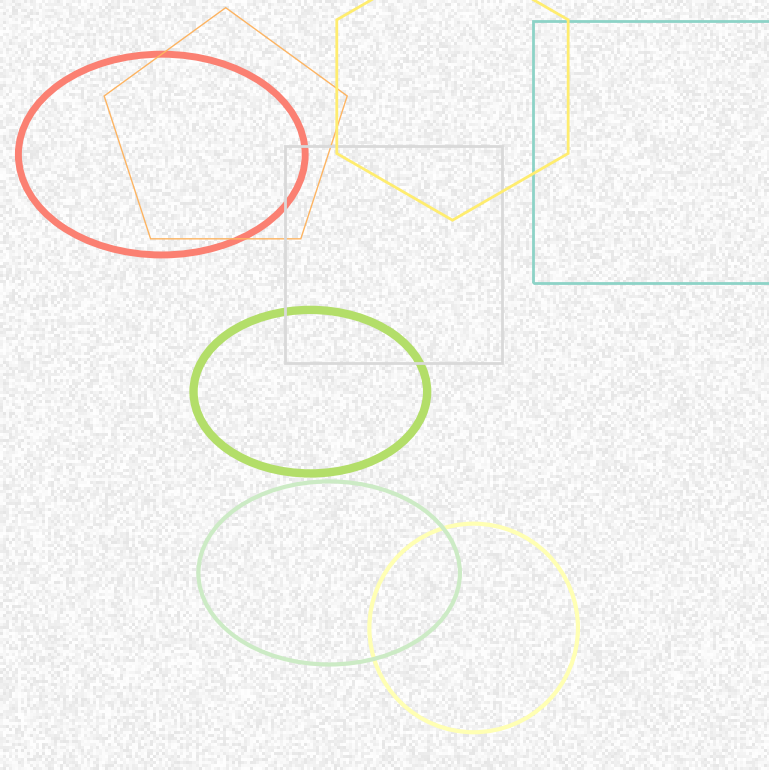[{"shape": "square", "thickness": 1, "radius": 0.85, "center": [0.863, 0.803]}, {"shape": "circle", "thickness": 1.5, "radius": 0.68, "center": [0.615, 0.184]}, {"shape": "oval", "thickness": 2.5, "radius": 0.93, "center": [0.21, 0.799]}, {"shape": "pentagon", "thickness": 0.5, "radius": 0.83, "center": [0.293, 0.824]}, {"shape": "oval", "thickness": 3, "radius": 0.76, "center": [0.403, 0.491]}, {"shape": "square", "thickness": 1, "radius": 0.71, "center": [0.511, 0.669]}, {"shape": "oval", "thickness": 1.5, "radius": 0.85, "center": [0.427, 0.256]}, {"shape": "hexagon", "thickness": 1, "radius": 0.87, "center": [0.588, 0.887]}]